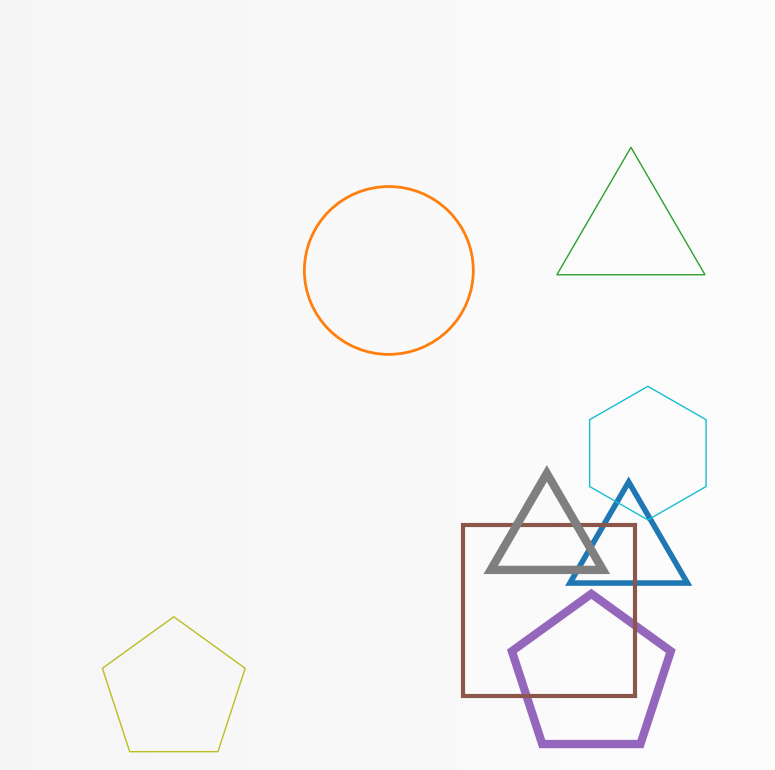[{"shape": "triangle", "thickness": 2, "radius": 0.44, "center": [0.811, 0.287]}, {"shape": "circle", "thickness": 1, "radius": 0.54, "center": [0.502, 0.649]}, {"shape": "triangle", "thickness": 0.5, "radius": 0.55, "center": [0.814, 0.698]}, {"shape": "pentagon", "thickness": 3, "radius": 0.54, "center": [0.763, 0.121]}, {"shape": "square", "thickness": 1.5, "radius": 0.55, "center": [0.708, 0.207]}, {"shape": "triangle", "thickness": 3, "radius": 0.42, "center": [0.706, 0.302]}, {"shape": "pentagon", "thickness": 0.5, "radius": 0.48, "center": [0.224, 0.102]}, {"shape": "hexagon", "thickness": 0.5, "radius": 0.43, "center": [0.836, 0.412]}]